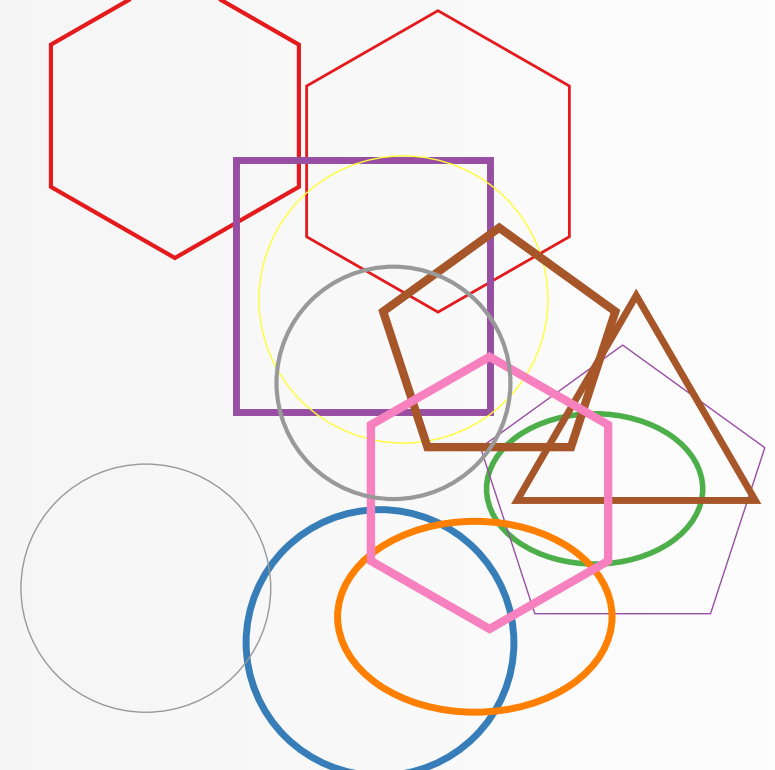[{"shape": "hexagon", "thickness": 1, "radius": 0.98, "center": [0.565, 0.79]}, {"shape": "hexagon", "thickness": 1.5, "radius": 0.92, "center": [0.226, 0.85]}, {"shape": "circle", "thickness": 2.5, "radius": 0.86, "center": [0.49, 0.165]}, {"shape": "oval", "thickness": 2, "radius": 0.7, "center": [0.767, 0.365]}, {"shape": "square", "thickness": 2.5, "radius": 0.82, "center": [0.469, 0.628]}, {"shape": "pentagon", "thickness": 0.5, "radius": 0.96, "center": [0.803, 0.359]}, {"shape": "oval", "thickness": 2.5, "radius": 0.89, "center": [0.613, 0.199]}, {"shape": "circle", "thickness": 0.5, "radius": 0.93, "center": [0.521, 0.611]}, {"shape": "triangle", "thickness": 2.5, "radius": 0.89, "center": [0.821, 0.439]}, {"shape": "pentagon", "thickness": 3, "radius": 0.79, "center": [0.644, 0.547]}, {"shape": "hexagon", "thickness": 3, "radius": 0.88, "center": [0.632, 0.36]}, {"shape": "circle", "thickness": 1.5, "radius": 0.75, "center": [0.508, 0.503]}, {"shape": "circle", "thickness": 0.5, "radius": 0.81, "center": [0.188, 0.236]}]